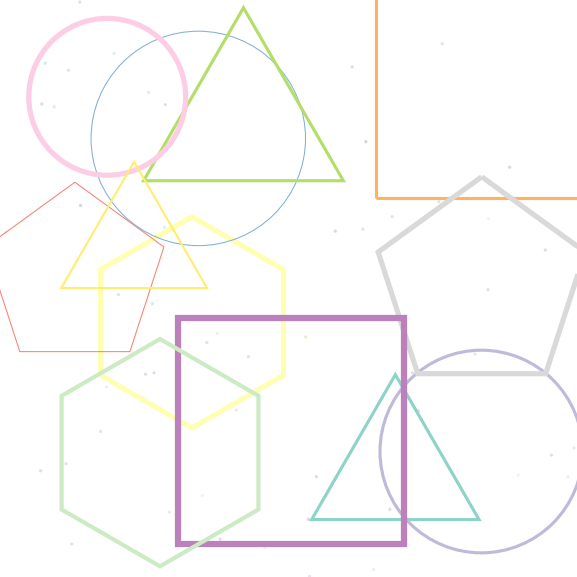[{"shape": "triangle", "thickness": 1.5, "radius": 0.84, "center": [0.685, 0.183]}, {"shape": "hexagon", "thickness": 2.5, "radius": 0.91, "center": [0.332, 0.441]}, {"shape": "circle", "thickness": 1.5, "radius": 0.88, "center": [0.833, 0.217]}, {"shape": "pentagon", "thickness": 0.5, "radius": 0.81, "center": [0.13, 0.521]}, {"shape": "circle", "thickness": 0.5, "radius": 0.93, "center": [0.343, 0.759]}, {"shape": "square", "thickness": 1.5, "radius": 0.89, "center": [0.828, 0.834]}, {"shape": "triangle", "thickness": 1.5, "radius": 1.0, "center": [0.422, 0.786]}, {"shape": "circle", "thickness": 2.5, "radius": 0.68, "center": [0.186, 0.832]}, {"shape": "pentagon", "thickness": 2.5, "radius": 0.94, "center": [0.834, 0.505]}, {"shape": "square", "thickness": 3, "radius": 0.98, "center": [0.504, 0.253]}, {"shape": "hexagon", "thickness": 2, "radius": 0.98, "center": [0.277, 0.215]}, {"shape": "triangle", "thickness": 1, "radius": 0.73, "center": [0.232, 0.573]}]